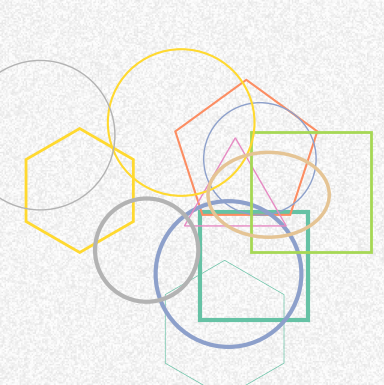[{"shape": "hexagon", "thickness": 0.5, "radius": 0.89, "center": [0.583, 0.146]}, {"shape": "square", "thickness": 3, "radius": 0.7, "center": [0.658, 0.309]}, {"shape": "pentagon", "thickness": 1.5, "radius": 0.97, "center": [0.64, 0.599]}, {"shape": "circle", "thickness": 1, "radius": 0.73, "center": [0.675, 0.587]}, {"shape": "circle", "thickness": 3, "radius": 0.95, "center": [0.594, 0.288]}, {"shape": "triangle", "thickness": 1, "radius": 0.76, "center": [0.611, 0.489]}, {"shape": "square", "thickness": 2, "radius": 0.78, "center": [0.807, 0.501]}, {"shape": "hexagon", "thickness": 2, "radius": 0.8, "center": [0.207, 0.505]}, {"shape": "circle", "thickness": 1.5, "radius": 0.95, "center": [0.471, 0.682]}, {"shape": "oval", "thickness": 2.5, "radius": 0.79, "center": [0.698, 0.494]}, {"shape": "circle", "thickness": 1, "radius": 0.97, "center": [0.104, 0.649]}, {"shape": "circle", "thickness": 3, "radius": 0.67, "center": [0.381, 0.35]}]